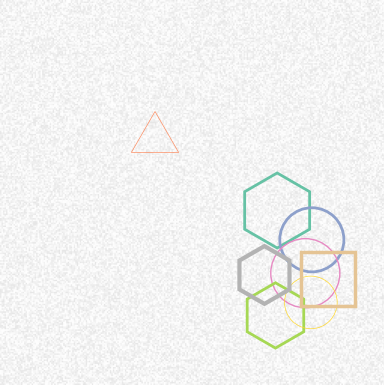[{"shape": "hexagon", "thickness": 2, "radius": 0.49, "center": [0.72, 0.453]}, {"shape": "triangle", "thickness": 0.5, "radius": 0.35, "center": [0.403, 0.639]}, {"shape": "circle", "thickness": 2, "radius": 0.42, "center": [0.81, 0.377]}, {"shape": "circle", "thickness": 1, "radius": 0.45, "center": [0.793, 0.29]}, {"shape": "hexagon", "thickness": 2, "radius": 0.42, "center": [0.715, 0.181]}, {"shape": "circle", "thickness": 0.5, "radius": 0.34, "center": [0.807, 0.214]}, {"shape": "square", "thickness": 2.5, "radius": 0.35, "center": [0.851, 0.276]}, {"shape": "hexagon", "thickness": 3, "radius": 0.38, "center": [0.687, 0.286]}]